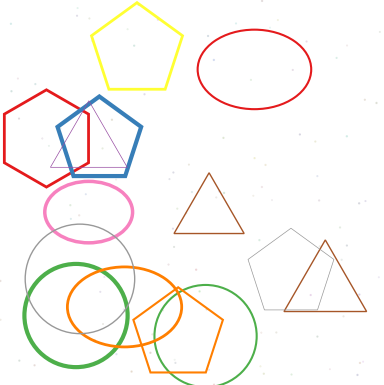[{"shape": "oval", "thickness": 1.5, "radius": 0.74, "center": [0.661, 0.82]}, {"shape": "hexagon", "thickness": 2, "radius": 0.63, "center": [0.121, 0.64]}, {"shape": "pentagon", "thickness": 3, "radius": 0.57, "center": [0.258, 0.635]}, {"shape": "circle", "thickness": 3, "radius": 0.67, "center": [0.197, 0.18]}, {"shape": "circle", "thickness": 1.5, "radius": 0.66, "center": [0.534, 0.127]}, {"shape": "triangle", "thickness": 0.5, "radius": 0.58, "center": [0.231, 0.623]}, {"shape": "pentagon", "thickness": 1.5, "radius": 0.61, "center": [0.463, 0.131]}, {"shape": "oval", "thickness": 2, "radius": 0.74, "center": [0.323, 0.203]}, {"shape": "pentagon", "thickness": 2, "radius": 0.62, "center": [0.356, 0.869]}, {"shape": "triangle", "thickness": 1, "radius": 0.62, "center": [0.845, 0.253]}, {"shape": "triangle", "thickness": 1, "radius": 0.53, "center": [0.543, 0.446]}, {"shape": "oval", "thickness": 2.5, "radius": 0.57, "center": [0.23, 0.449]}, {"shape": "circle", "thickness": 1, "radius": 0.71, "center": [0.208, 0.276]}, {"shape": "pentagon", "thickness": 0.5, "radius": 0.59, "center": [0.756, 0.29]}]